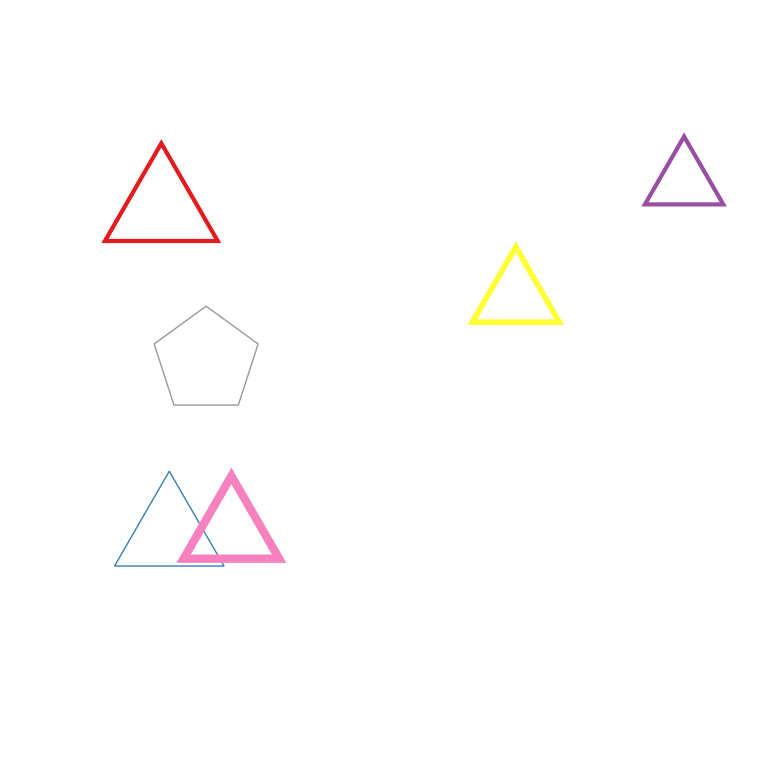[{"shape": "triangle", "thickness": 1.5, "radius": 0.42, "center": [0.209, 0.729]}, {"shape": "triangle", "thickness": 0.5, "radius": 0.41, "center": [0.22, 0.306]}, {"shape": "triangle", "thickness": 1.5, "radius": 0.29, "center": [0.888, 0.764]}, {"shape": "triangle", "thickness": 2, "radius": 0.33, "center": [0.67, 0.614]}, {"shape": "triangle", "thickness": 3, "radius": 0.36, "center": [0.301, 0.31]}, {"shape": "pentagon", "thickness": 0.5, "radius": 0.36, "center": [0.268, 0.531]}]